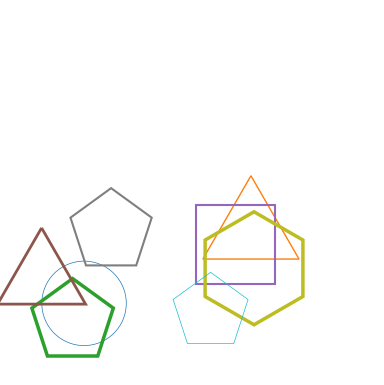[{"shape": "circle", "thickness": 0.5, "radius": 0.55, "center": [0.218, 0.212]}, {"shape": "triangle", "thickness": 1, "radius": 0.72, "center": [0.652, 0.399]}, {"shape": "pentagon", "thickness": 2.5, "radius": 0.56, "center": [0.189, 0.165]}, {"shape": "square", "thickness": 1.5, "radius": 0.51, "center": [0.612, 0.365]}, {"shape": "triangle", "thickness": 2, "radius": 0.66, "center": [0.108, 0.276]}, {"shape": "pentagon", "thickness": 1.5, "radius": 0.55, "center": [0.289, 0.4]}, {"shape": "hexagon", "thickness": 2.5, "radius": 0.73, "center": [0.66, 0.303]}, {"shape": "pentagon", "thickness": 0.5, "radius": 0.51, "center": [0.547, 0.19]}]